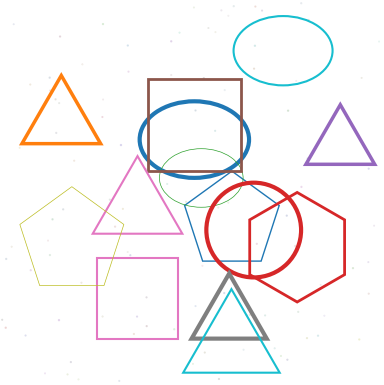[{"shape": "oval", "thickness": 3, "radius": 0.71, "center": [0.505, 0.637]}, {"shape": "pentagon", "thickness": 1, "radius": 0.65, "center": [0.602, 0.426]}, {"shape": "triangle", "thickness": 2.5, "radius": 0.59, "center": [0.159, 0.686]}, {"shape": "oval", "thickness": 0.5, "radius": 0.54, "center": [0.523, 0.538]}, {"shape": "circle", "thickness": 3, "radius": 0.62, "center": [0.659, 0.402]}, {"shape": "hexagon", "thickness": 2, "radius": 0.71, "center": [0.772, 0.358]}, {"shape": "triangle", "thickness": 2.5, "radius": 0.52, "center": [0.884, 0.625]}, {"shape": "square", "thickness": 2, "radius": 0.6, "center": [0.505, 0.676]}, {"shape": "triangle", "thickness": 1.5, "radius": 0.67, "center": [0.357, 0.46]}, {"shape": "square", "thickness": 1.5, "radius": 0.52, "center": [0.357, 0.225]}, {"shape": "triangle", "thickness": 3, "radius": 0.56, "center": [0.595, 0.177]}, {"shape": "pentagon", "thickness": 0.5, "radius": 0.71, "center": [0.187, 0.373]}, {"shape": "oval", "thickness": 1.5, "radius": 0.64, "center": [0.735, 0.868]}, {"shape": "triangle", "thickness": 1.5, "radius": 0.72, "center": [0.601, 0.104]}]